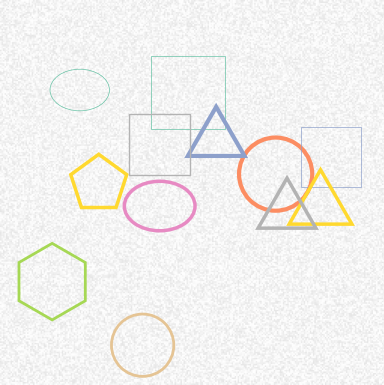[{"shape": "oval", "thickness": 0.5, "radius": 0.39, "center": [0.207, 0.766]}, {"shape": "square", "thickness": 0.5, "radius": 0.48, "center": [0.489, 0.76]}, {"shape": "circle", "thickness": 3, "radius": 0.48, "center": [0.716, 0.548]}, {"shape": "triangle", "thickness": 3, "radius": 0.42, "center": [0.561, 0.637]}, {"shape": "square", "thickness": 0.5, "radius": 0.39, "center": [0.861, 0.592]}, {"shape": "oval", "thickness": 2.5, "radius": 0.46, "center": [0.415, 0.465]}, {"shape": "hexagon", "thickness": 2, "radius": 0.5, "center": [0.135, 0.268]}, {"shape": "pentagon", "thickness": 2.5, "radius": 0.38, "center": [0.256, 0.523]}, {"shape": "triangle", "thickness": 2.5, "radius": 0.47, "center": [0.833, 0.465]}, {"shape": "circle", "thickness": 2, "radius": 0.4, "center": [0.37, 0.103]}, {"shape": "square", "thickness": 1, "radius": 0.4, "center": [0.413, 0.625]}, {"shape": "triangle", "thickness": 2.5, "radius": 0.43, "center": [0.745, 0.451]}]